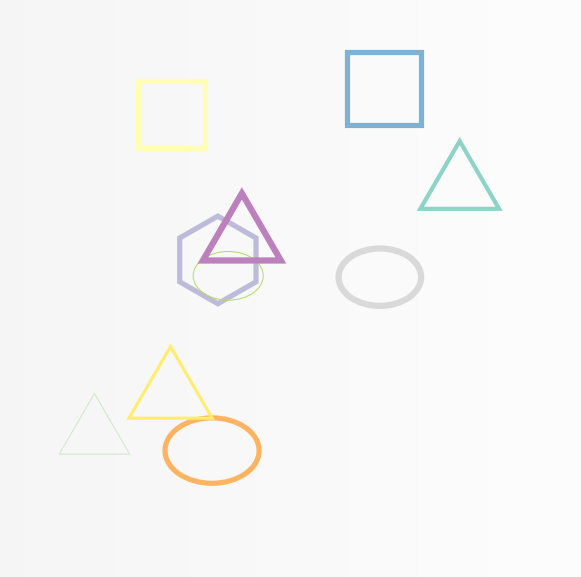[{"shape": "triangle", "thickness": 2, "radius": 0.39, "center": [0.791, 0.677]}, {"shape": "square", "thickness": 2.5, "radius": 0.29, "center": [0.295, 0.801]}, {"shape": "hexagon", "thickness": 2.5, "radius": 0.38, "center": [0.375, 0.549]}, {"shape": "square", "thickness": 2.5, "radius": 0.32, "center": [0.661, 0.845]}, {"shape": "oval", "thickness": 2.5, "radius": 0.4, "center": [0.365, 0.219]}, {"shape": "oval", "thickness": 0.5, "radius": 0.3, "center": [0.393, 0.522]}, {"shape": "oval", "thickness": 3, "radius": 0.35, "center": [0.654, 0.519]}, {"shape": "triangle", "thickness": 3, "radius": 0.39, "center": [0.416, 0.587]}, {"shape": "triangle", "thickness": 0.5, "radius": 0.35, "center": [0.162, 0.248]}, {"shape": "triangle", "thickness": 1.5, "radius": 0.41, "center": [0.293, 0.316]}]